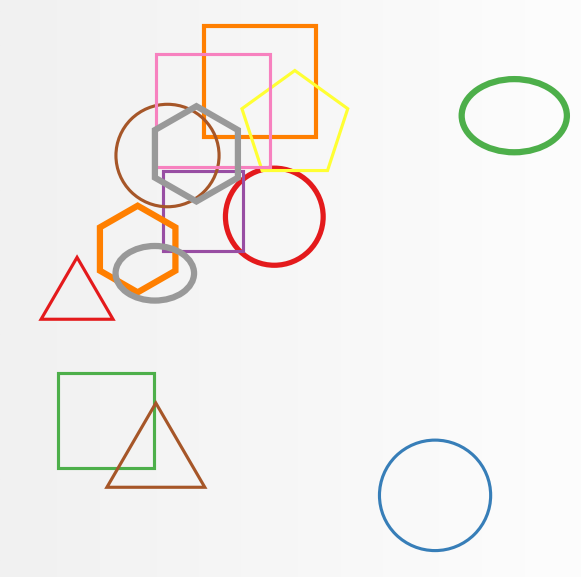[{"shape": "triangle", "thickness": 1.5, "radius": 0.36, "center": [0.133, 0.482]}, {"shape": "circle", "thickness": 2.5, "radius": 0.42, "center": [0.472, 0.624]}, {"shape": "circle", "thickness": 1.5, "radius": 0.48, "center": [0.748, 0.141]}, {"shape": "oval", "thickness": 3, "radius": 0.45, "center": [0.885, 0.799]}, {"shape": "square", "thickness": 1.5, "radius": 0.41, "center": [0.182, 0.271]}, {"shape": "square", "thickness": 1.5, "radius": 0.35, "center": [0.349, 0.634]}, {"shape": "hexagon", "thickness": 3, "radius": 0.37, "center": [0.237, 0.568]}, {"shape": "square", "thickness": 2, "radius": 0.48, "center": [0.447, 0.859]}, {"shape": "pentagon", "thickness": 1.5, "radius": 0.48, "center": [0.507, 0.781]}, {"shape": "triangle", "thickness": 1.5, "radius": 0.49, "center": [0.268, 0.204]}, {"shape": "circle", "thickness": 1.5, "radius": 0.44, "center": [0.288, 0.73]}, {"shape": "square", "thickness": 1.5, "radius": 0.49, "center": [0.367, 0.807]}, {"shape": "oval", "thickness": 3, "radius": 0.34, "center": [0.266, 0.526]}, {"shape": "hexagon", "thickness": 3, "radius": 0.41, "center": [0.338, 0.733]}]